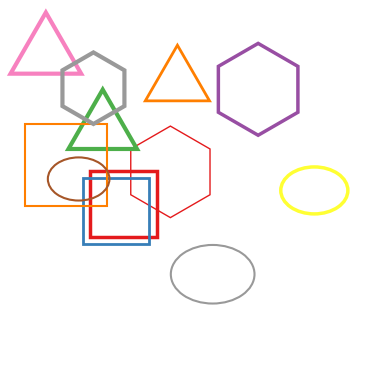[{"shape": "square", "thickness": 2.5, "radius": 0.43, "center": [0.321, 0.47]}, {"shape": "hexagon", "thickness": 1, "radius": 0.59, "center": [0.443, 0.554]}, {"shape": "square", "thickness": 2, "radius": 0.43, "center": [0.302, 0.451]}, {"shape": "triangle", "thickness": 3, "radius": 0.51, "center": [0.267, 0.664]}, {"shape": "hexagon", "thickness": 2.5, "radius": 0.6, "center": [0.67, 0.768]}, {"shape": "triangle", "thickness": 2, "radius": 0.48, "center": [0.461, 0.786]}, {"shape": "square", "thickness": 1.5, "radius": 0.53, "center": [0.17, 0.571]}, {"shape": "oval", "thickness": 2.5, "radius": 0.44, "center": [0.816, 0.505]}, {"shape": "oval", "thickness": 1.5, "radius": 0.4, "center": [0.204, 0.535]}, {"shape": "triangle", "thickness": 3, "radius": 0.53, "center": [0.119, 0.862]}, {"shape": "hexagon", "thickness": 3, "radius": 0.46, "center": [0.243, 0.771]}, {"shape": "oval", "thickness": 1.5, "radius": 0.54, "center": [0.552, 0.288]}]